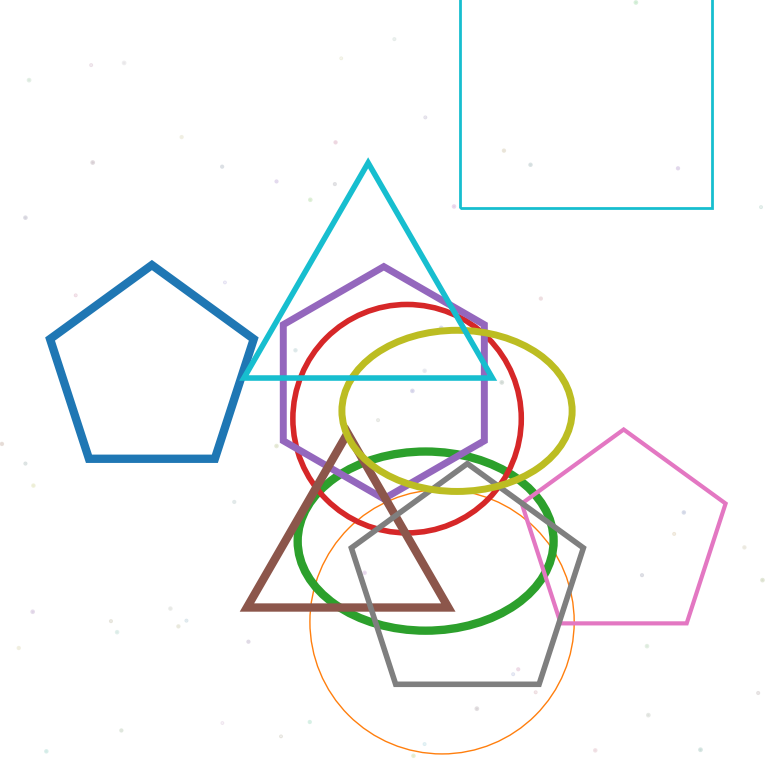[{"shape": "pentagon", "thickness": 3, "radius": 0.7, "center": [0.197, 0.517]}, {"shape": "circle", "thickness": 0.5, "radius": 0.86, "center": [0.574, 0.192]}, {"shape": "oval", "thickness": 3, "radius": 0.83, "center": [0.553, 0.297]}, {"shape": "circle", "thickness": 2, "radius": 0.74, "center": [0.529, 0.456]}, {"shape": "hexagon", "thickness": 2.5, "radius": 0.75, "center": [0.498, 0.503]}, {"shape": "triangle", "thickness": 3, "radius": 0.75, "center": [0.451, 0.286]}, {"shape": "pentagon", "thickness": 1.5, "radius": 0.7, "center": [0.81, 0.303]}, {"shape": "pentagon", "thickness": 2, "radius": 0.79, "center": [0.607, 0.239]}, {"shape": "oval", "thickness": 2.5, "radius": 0.75, "center": [0.594, 0.466]}, {"shape": "triangle", "thickness": 2, "radius": 0.93, "center": [0.478, 0.602]}, {"shape": "square", "thickness": 1, "radius": 0.82, "center": [0.761, 0.894]}]